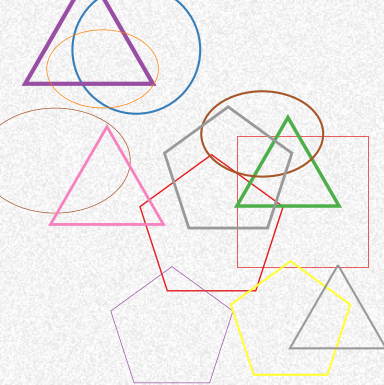[{"shape": "square", "thickness": 0.5, "radius": 0.85, "center": [0.787, 0.477]}, {"shape": "pentagon", "thickness": 1, "radius": 0.98, "center": [0.549, 0.403]}, {"shape": "circle", "thickness": 1.5, "radius": 0.83, "center": [0.354, 0.871]}, {"shape": "triangle", "thickness": 2.5, "radius": 0.77, "center": [0.748, 0.542]}, {"shape": "triangle", "thickness": 3, "radius": 0.96, "center": [0.231, 0.878]}, {"shape": "pentagon", "thickness": 0.5, "radius": 0.83, "center": [0.446, 0.141]}, {"shape": "oval", "thickness": 0.5, "radius": 0.73, "center": [0.266, 0.821]}, {"shape": "pentagon", "thickness": 1.5, "radius": 0.82, "center": [0.755, 0.158]}, {"shape": "oval", "thickness": 1.5, "radius": 0.79, "center": [0.681, 0.652]}, {"shape": "oval", "thickness": 0.5, "radius": 0.97, "center": [0.143, 0.583]}, {"shape": "triangle", "thickness": 2, "radius": 0.85, "center": [0.278, 0.502]}, {"shape": "triangle", "thickness": 1.5, "radius": 0.72, "center": [0.878, 0.167]}, {"shape": "pentagon", "thickness": 2, "radius": 0.87, "center": [0.593, 0.548]}]